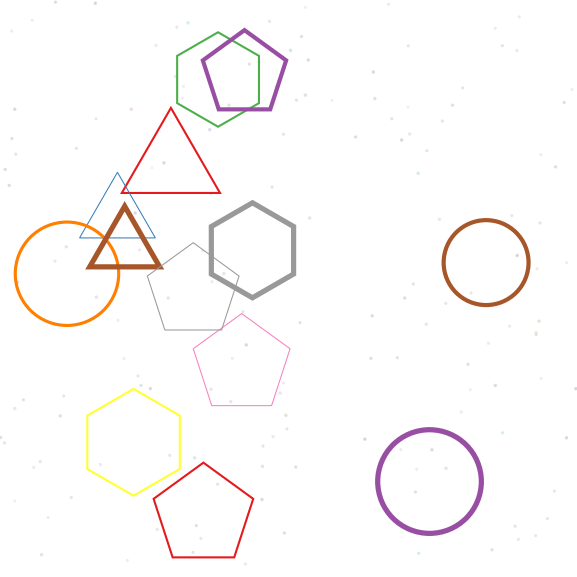[{"shape": "pentagon", "thickness": 1, "radius": 0.45, "center": [0.352, 0.107]}, {"shape": "triangle", "thickness": 1, "radius": 0.49, "center": [0.296, 0.714]}, {"shape": "triangle", "thickness": 0.5, "radius": 0.38, "center": [0.203, 0.625]}, {"shape": "hexagon", "thickness": 1, "radius": 0.41, "center": [0.378, 0.861]}, {"shape": "pentagon", "thickness": 2, "radius": 0.38, "center": [0.423, 0.871]}, {"shape": "circle", "thickness": 2.5, "radius": 0.45, "center": [0.744, 0.165]}, {"shape": "circle", "thickness": 1.5, "radius": 0.45, "center": [0.116, 0.525]}, {"shape": "hexagon", "thickness": 1, "radius": 0.46, "center": [0.231, 0.233]}, {"shape": "circle", "thickness": 2, "radius": 0.37, "center": [0.842, 0.544]}, {"shape": "triangle", "thickness": 2.5, "radius": 0.35, "center": [0.216, 0.572]}, {"shape": "pentagon", "thickness": 0.5, "radius": 0.44, "center": [0.418, 0.368]}, {"shape": "hexagon", "thickness": 2.5, "radius": 0.41, "center": [0.437, 0.566]}, {"shape": "pentagon", "thickness": 0.5, "radius": 0.42, "center": [0.335, 0.495]}]